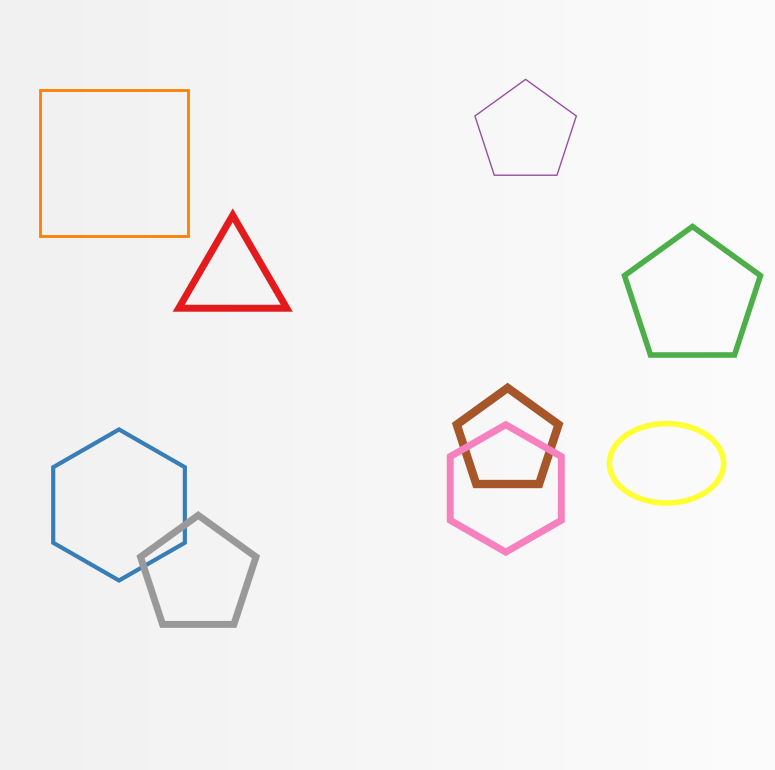[{"shape": "triangle", "thickness": 2.5, "radius": 0.4, "center": [0.3, 0.64]}, {"shape": "hexagon", "thickness": 1.5, "radius": 0.49, "center": [0.154, 0.344]}, {"shape": "pentagon", "thickness": 2, "radius": 0.46, "center": [0.894, 0.614]}, {"shape": "pentagon", "thickness": 0.5, "radius": 0.34, "center": [0.678, 0.828]}, {"shape": "square", "thickness": 1, "radius": 0.48, "center": [0.147, 0.788]}, {"shape": "oval", "thickness": 2, "radius": 0.37, "center": [0.86, 0.398]}, {"shape": "pentagon", "thickness": 3, "radius": 0.35, "center": [0.655, 0.427]}, {"shape": "hexagon", "thickness": 2.5, "radius": 0.41, "center": [0.653, 0.366]}, {"shape": "pentagon", "thickness": 2.5, "radius": 0.39, "center": [0.256, 0.252]}]